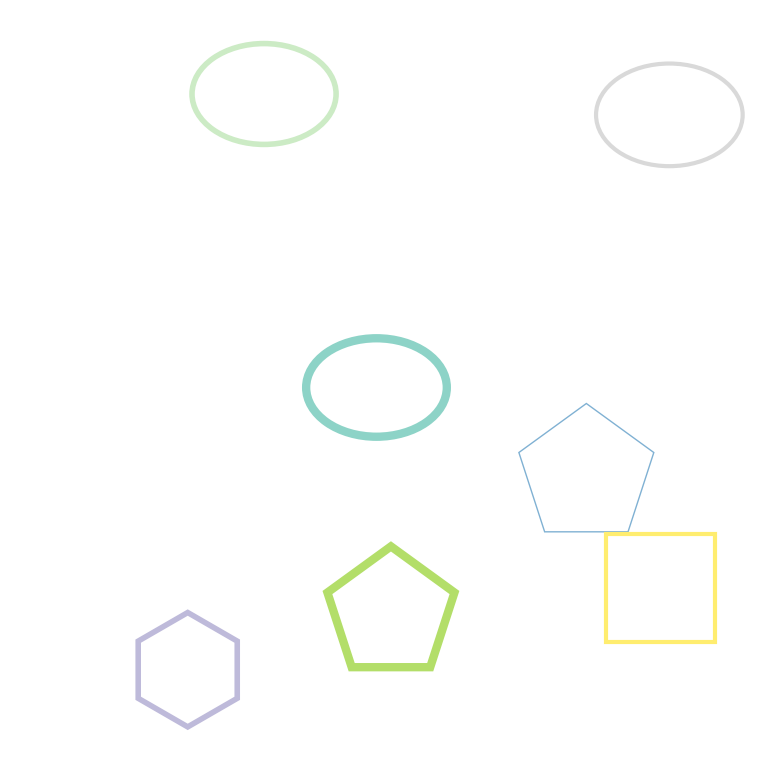[{"shape": "oval", "thickness": 3, "radius": 0.46, "center": [0.489, 0.497]}, {"shape": "hexagon", "thickness": 2, "radius": 0.37, "center": [0.244, 0.13]}, {"shape": "pentagon", "thickness": 0.5, "radius": 0.46, "center": [0.761, 0.384]}, {"shape": "pentagon", "thickness": 3, "radius": 0.43, "center": [0.508, 0.204]}, {"shape": "oval", "thickness": 1.5, "radius": 0.48, "center": [0.869, 0.851]}, {"shape": "oval", "thickness": 2, "radius": 0.47, "center": [0.343, 0.878]}, {"shape": "square", "thickness": 1.5, "radius": 0.35, "center": [0.858, 0.236]}]